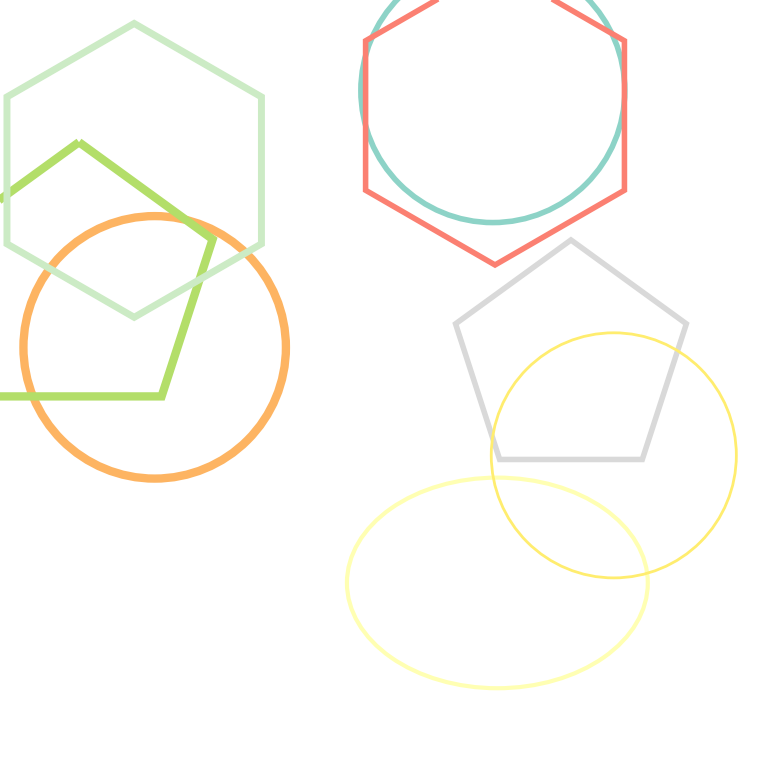[{"shape": "circle", "thickness": 2, "radius": 0.86, "center": [0.64, 0.882]}, {"shape": "oval", "thickness": 1.5, "radius": 0.98, "center": [0.646, 0.243]}, {"shape": "hexagon", "thickness": 2, "radius": 0.97, "center": [0.643, 0.85]}, {"shape": "circle", "thickness": 3, "radius": 0.85, "center": [0.201, 0.549]}, {"shape": "pentagon", "thickness": 3, "radius": 0.91, "center": [0.103, 0.633]}, {"shape": "pentagon", "thickness": 2, "radius": 0.79, "center": [0.742, 0.531]}, {"shape": "hexagon", "thickness": 2.5, "radius": 0.95, "center": [0.174, 0.779]}, {"shape": "circle", "thickness": 1, "radius": 0.8, "center": [0.797, 0.409]}]